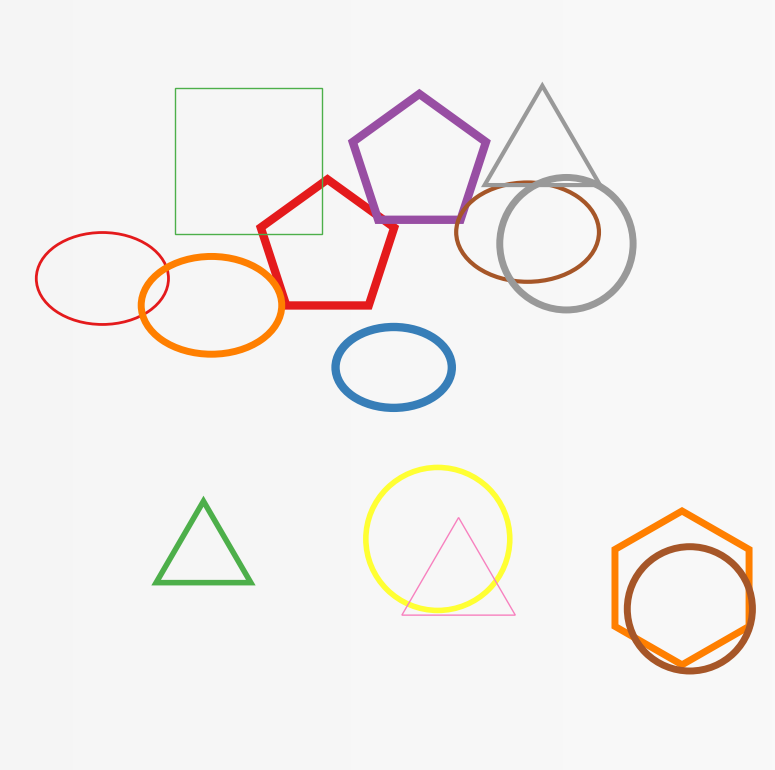[{"shape": "pentagon", "thickness": 3, "radius": 0.45, "center": [0.423, 0.677]}, {"shape": "oval", "thickness": 1, "radius": 0.43, "center": [0.132, 0.638]}, {"shape": "oval", "thickness": 3, "radius": 0.38, "center": [0.508, 0.523]}, {"shape": "triangle", "thickness": 2, "radius": 0.35, "center": [0.263, 0.279]}, {"shape": "square", "thickness": 0.5, "radius": 0.47, "center": [0.321, 0.791]}, {"shape": "pentagon", "thickness": 3, "radius": 0.45, "center": [0.541, 0.788]}, {"shape": "oval", "thickness": 2.5, "radius": 0.45, "center": [0.273, 0.603]}, {"shape": "hexagon", "thickness": 2.5, "radius": 0.5, "center": [0.88, 0.236]}, {"shape": "circle", "thickness": 2, "radius": 0.46, "center": [0.565, 0.3]}, {"shape": "oval", "thickness": 1.5, "radius": 0.46, "center": [0.681, 0.699]}, {"shape": "circle", "thickness": 2.5, "radius": 0.4, "center": [0.89, 0.209]}, {"shape": "triangle", "thickness": 0.5, "radius": 0.42, "center": [0.592, 0.243]}, {"shape": "circle", "thickness": 2.5, "radius": 0.43, "center": [0.731, 0.683]}, {"shape": "triangle", "thickness": 1.5, "radius": 0.43, "center": [0.7, 0.803]}]